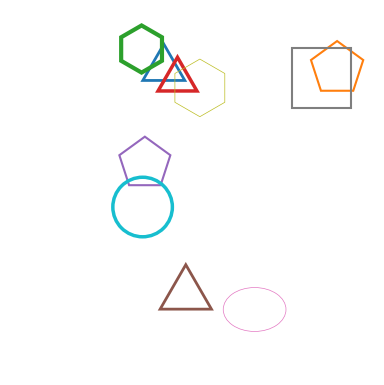[{"shape": "triangle", "thickness": 2, "radius": 0.31, "center": [0.425, 0.823]}, {"shape": "pentagon", "thickness": 1.5, "radius": 0.36, "center": [0.876, 0.822]}, {"shape": "hexagon", "thickness": 3, "radius": 0.31, "center": [0.368, 0.873]}, {"shape": "triangle", "thickness": 2.5, "radius": 0.29, "center": [0.461, 0.793]}, {"shape": "pentagon", "thickness": 1.5, "radius": 0.35, "center": [0.376, 0.575]}, {"shape": "triangle", "thickness": 2, "radius": 0.38, "center": [0.483, 0.236]}, {"shape": "oval", "thickness": 0.5, "radius": 0.41, "center": [0.661, 0.196]}, {"shape": "square", "thickness": 1.5, "radius": 0.39, "center": [0.835, 0.797]}, {"shape": "hexagon", "thickness": 0.5, "radius": 0.37, "center": [0.519, 0.772]}, {"shape": "circle", "thickness": 2.5, "radius": 0.39, "center": [0.37, 0.462]}]